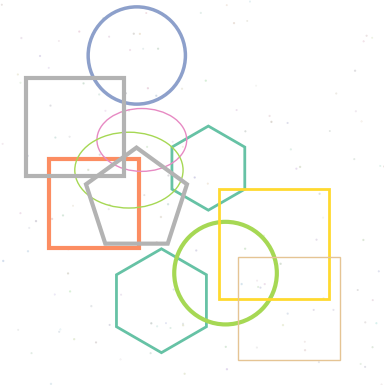[{"shape": "hexagon", "thickness": 2, "radius": 0.55, "center": [0.541, 0.563]}, {"shape": "hexagon", "thickness": 2, "radius": 0.67, "center": [0.419, 0.219]}, {"shape": "square", "thickness": 3, "radius": 0.58, "center": [0.244, 0.471]}, {"shape": "circle", "thickness": 2.5, "radius": 0.63, "center": [0.355, 0.856]}, {"shape": "oval", "thickness": 1, "radius": 0.58, "center": [0.368, 0.637]}, {"shape": "circle", "thickness": 3, "radius": 0.67, "center": [0.586, 0.291]}, {"shape": "oval", "thickness": 1, "radius": 0.7, "center": [0.335, 0.558]}, {"shape": "square", "thickness": 2, "radius": 0.71, "center": [0.711, 0.367]}, {"shape": "square", "thickness": 1, "radius": 0.67, "center": [0.751, 0.198]}, {"shape": "pentagon", "thickness": 3, "radius": 0.69, "center": [0.355, 0.479]}, {"shape": "square", "thickness": 3, "radius": 0.64, "center": [0.195, 0.671]}]